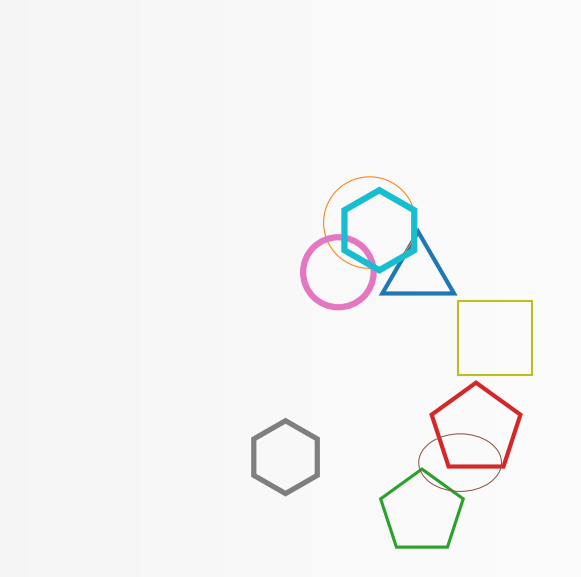[{"shape": "triangle", "thickness": 2, "radius": 0.36, "center": [0.719, 0.527]}, {"shape": "circle", "thickness": 0.5, "radius": 0.4, "center": [0.636, 0.614]}, {"shape": "pentagon", "thickness": 1.5, "radius": 0.37, "center": [0.726, 0.112]}, {"shape": "pentagon", "thickness": 2, "radius": 0.4, "center": [0.819, 0.256]}, {"shape": "oval", "thickness": 0.5, "radius": 0.36, "center": [0.792, 0.198]}, {"shape": "circle", "thickness": 3, "radius": 0.3, "center": [0.582, 0.528]}, {"shape": "hexagon", "thickness": 2.5, "radius": 0.32, "center": [0.491, 0.208]}, {"shape": "square", "thickness": 1, "radius": 0.32, "center": [0.852, 0.414]}, {"shape": "hexagon", "thickness": 3, "radius": 0.35, "center": [0.653, 0.6]}]